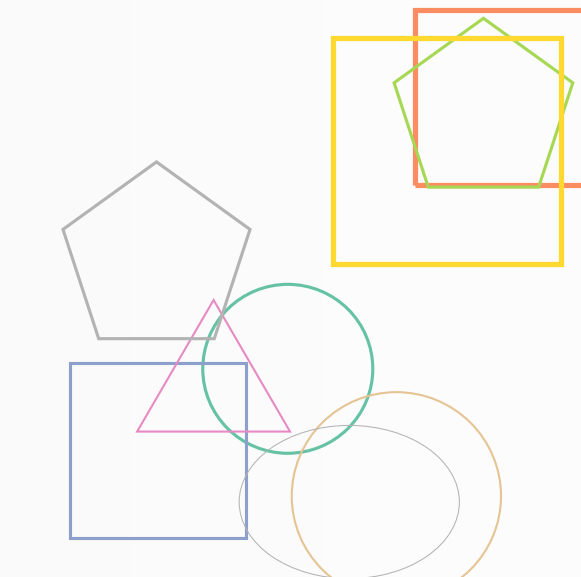[{"shape": "circle", "thickness": 1.5, "radius": 0.73, "center": [0.495, 0.36]}, {"shape": "square", "thickness": 2.5, "radius": 0.76, "center": [0.865, 0.83]}, {"shape": "square", "thickness": 1.5, "radius": 0.76, "center": [0.272, 0.22]}, {"shape": "triangle", "thickness": 1, "radius": 0.76, "center": [0.367, 0.328]}, {"shape": "pentagon", "thickness": 1.5, "radius": 0.81, "center": [0.832, 0.806]}, {"shape": "square", "thickness": 2.5, "radius": 0.98, "center": [0.769, 0.738]}, {"shape": "circle", "thickness": 1, "radius": 0.9, "center": [0.682, 0.14]}, {"shape": "pentagon", "thickness": 1.5, "radius": 0.85, "center": [0.269, 0.55]}, {"shape": "oval", "thickness": 0.5, "radius": 0.95, "center": [0.601, 0.13]}]